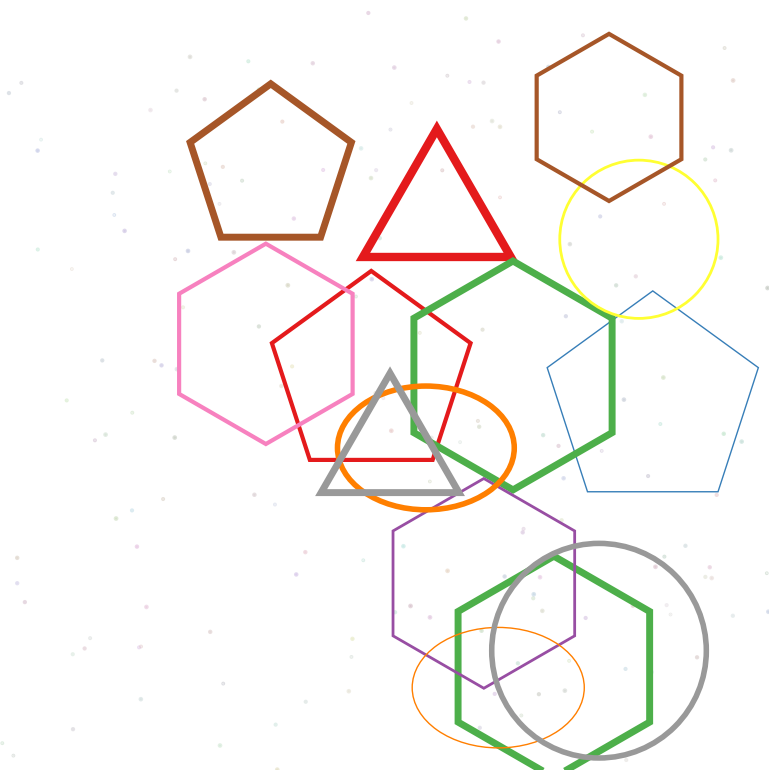[{"shape": "triangle", "thickness": 3, "radius": 0.55, "center": [0.567, 0.722]}, {"shape": "pentagon", "thickness": 1.5, "radius": 0.68, "center": [0.482, 0.512]}, {"shape": "pentagon", "thickness": 0.5, "radius": 0.72, "center": [0.848, 0.478]}, {"shape": "hexagon", "thickness": 2.5, "radius": 0.72, "center": [0.719, 0.134]}, {"shape": "hexagon", "thickness": 2.5, "radius": 0.74, "center": [0.666, 0.512]}, {"shape": "hexagon", "thickness": 1, "radius": 0.68, "center": [0.628, 0.242]}, {"shape": "oval", "thickness": 2, "radius": 0.57, "center": [0.553, 0.418]}, {"shape": "oval", "thickness": 0.5, "radius": 0.56, "center": [0.647, 0.107]}, {"shape": "circle", "thickness": 1, "radius": 0.51, "center": [0.83, 0.689]}, {"shape": "hexagon", "thickness": 1.5, "radius": 0.54, "center": [0.791, 0.847]}, {"shape": "pentagon", "thickness": 2.5, "radius": 0.55, "center": [0.352, 0.781]}, {"shape": "hexagon", "thickness": 1.5, "radius": 0.65, "center": [0.345, 0.553]}, {"shape": "circle", "thickness": 2, "radius": 0.7, "center": [0.778, 0.155]}, {"shape": "triangle", "thickness": 2.5, "radius": 0.52, "center": [0.507, 0.412]}]